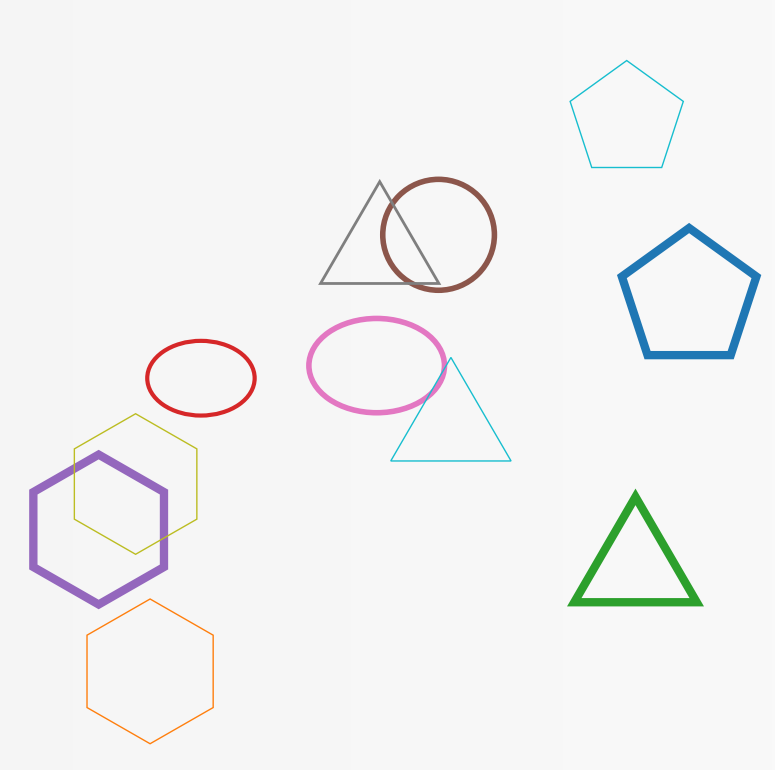[{"shape": "pentagon", "thickness": 3, "radius": 0.46, "center": [0.889, 0.613]}, {"shape": "hexagon", "thickness": 0.5, "radius": 0.47, "center": [0.194, 0.128]}, {"shape": "triangle", "thickness": 3, "radius": 0.46, "center": [0.82, 0.263]}, {"shape": "oval", "thickness": 1.5, "radius": 0.35, "center": [0.259, 0.509]}, {"shape": "hexagon", "thickness": 3, "radius": 0.49, "center": [0.127, 0.312]}, {"shape": "circle", "thickness": 2, "radius": 0.36, "center": [0.566, 0.695]}, {"shape": "oval", "thickness": 2, "radius": 0.44, "center": [0.486, 0.525]}, {"shape": "triangle", "thickness": 1, "radius": 0.44, "center": [0.49, 0.676]}, {"shape": "hexagon", "thickness": 0.5, "radius": 0.46, "center": [0.175, 0.371]}, {"shape": "triangle", "thickness": 0.5, "radius": 0.45, "center": [0.582, 0.446]}, {"shape": "pentagon", "thickness": 0.5, "radius": 0.38, "center": [0.809, 0.845]}]